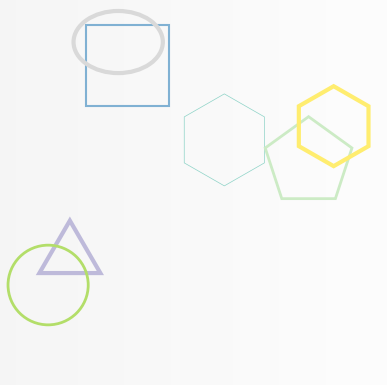[{"shape": "hexagon", "thickness": 0.5, "radius": 0.6, "center": [0.579, 0.637]}, {"shape": "triangle", "thickness": 3, "radius": 0.45, "center": [0.18, 0.336]}, {"shape": "square", "thickness": 1.5, "radius": 0.53, "center": [0.329, 0.83]}, {"shape": "circle", "thickness": 2, "radius": 0.52, "center": [0.124, 0.26]}, {"shape": "oval", "thickness": 3, "radius": 0.58, "center": [0.305, 0.891]}, {"shape": "pentagon", "thickness": 2, "radius": 0.59, "center": [0.796, 0.579]}, {"shape": "hexagon", "thickness": 3, "radius": 0.52, "center": [0.861, 0.672]}]